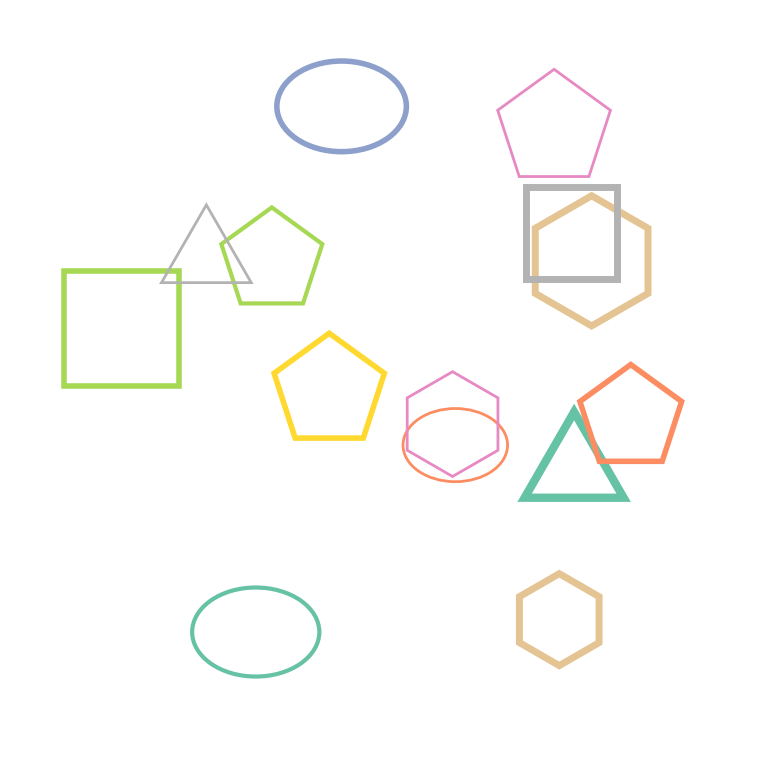[{"shape": "triangle", "thickness": 3, "radius": 0.37, "center": [0.746, 0.391]}, {"shape": "oval", "thickness": 1.5, "radius": 0.41, "center": [0.332, 0.179]}, {"shape": "pentagon", "thickness": 2, "radius": 0.35, "center": [0.819, 0.457]}, {"shape": "oval", "thickness": 1, "radius": 0.34, "center": [0.591, 0.422]}, {"shape": "oval", "thickness": 2, "radius": 0.42, "center": [0.444, 0.862]}, {"shape": "hexagon", "thickness": 1, "radius": 0.34, "center": [0.588, 0.449]}, {"shape": "pentagon", "thickness": 1, "radius": 0.38, "center": [0.72, 0.833]}, {"shape": "pentagon", "thickness": 1.5, "radius": 0.34, "center": [0.353, 0.662]}, {"shape": "square", "thickness": 2, "radius": 0.37, "center": [0.158, 0.573]}, {"shape": "pentagon", "thickness": 2, "radius": 0.38, "center": [0.428, 0.492]}, {"shape": "hexagon", "thickness": 2.5, "radius": 0.3, "center": [0.726, 0.195]}, {"shape": "hexagon", "thickness": 2.5, "radius": 0.42, "center": [0.768, 0.661]}, {"shape": "square", "thickness": 2.5, "radius": 0.3, "center": [0.742, 0.698]}, {"shape": "triangle", "thickness": 1, "radius": 0.34, "center": [0.268, 0.667]}]